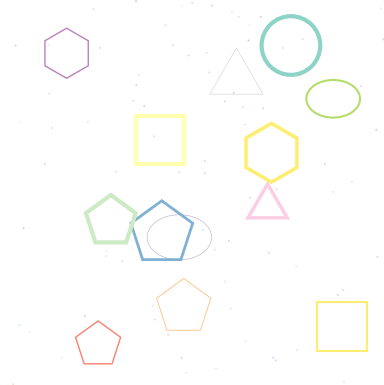[{"shape": "circle", "thickness": 3, "radius": 0.38, "center": [0.756, 0.882]}, {"shape": "square", "thickness": 3, "radius": 0.31, "center": [0.415, 0.635]}, {"shape": "oval", "thickness": 0.5, "radius": 0.42, "center": [0.466, 0.384]}, {"shape": "pentagon", "thickness": 1, "radius": 0.31, "center": [0.255, 0.105]}, {"shape": "pentagon", "thickness": 2, "radius": 0.42, "center": [0.42, 0.394]}, {"shape": "pentagon", "thickness": 0.5, "radius": 0.37, "center": [0.477, 0.202]}, {"shape": "oval", "thickness": 1.5, "radius": 0.35, "center": [0.865, 0.743]}, {"shape": "triangle", "thickness": 2.5, "radius": 0.29, "center": [0.695, 0.464]}, {"shape": "triangle", "thickness": 0.5, "radius": 0.4, "center": [0.614, 0.795]}, {"shape": "hexagon", "thickness": 1, "radius": 0.32, "center": [0.173, 0.862]}, {"shape": "pentagon", "thickness": 3, "radius": 0.34, "center": [0.288, 0.425]}, {"shape": "square", "thickness": 1.5, "radius": 0.32, "center": [0.889, 0.152]}, {"shape": "hexagon", "thickness": 2.5, "radius": 0.38, "center": [0.705, 0.603]}]